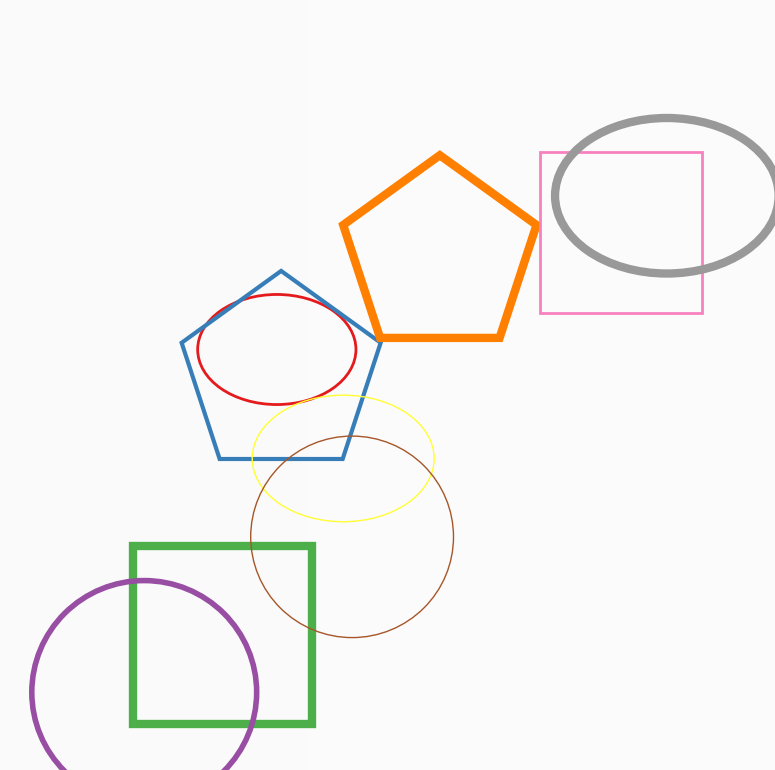[{"shape": "oval", "thickness": 1, "radius": 0.51, "center": [0.357, 0.546]}, {"shape": "pentagon", "thickness": 1.5, "radius": 0.68, "center": [0.363, 0.513]}, {"shape": "square", "thickness": 3, "radius": 0.58, "center": [0.288, 0.175]}, {"shape": "circle", "thickness": 2, "radius": 0.73, "center": [0.186, 0.101]}, {"shape": "pentagon", "thickness": 3, "radius": 0.66, "center": [0.568, 0.667]}, {"shape": "oval", "thickness": 0.5, "radius": 0.59, "center": [0.443, 0.405]}, {"shape": "circle", "thickness": 0.5, "radius": 0.65, "center": [0.454, 0.303]}, {"shape": "square", "thickness": 1, "radius": 0.52, "center": [0.801, 0.698]}, {"shape": "oval", "thickness": 3, "radius": 0.72, "center": [0.86, 0.746]}]